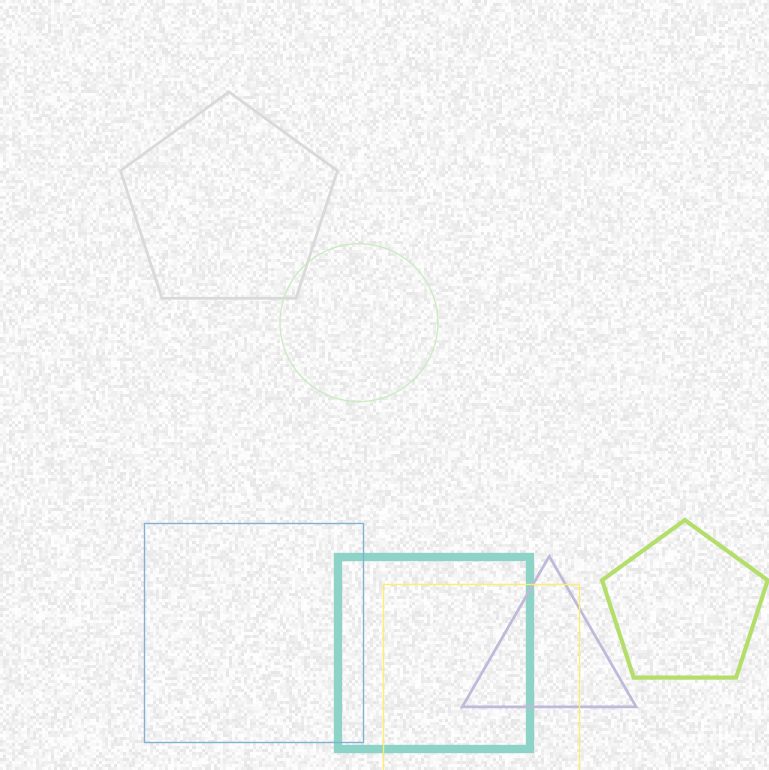[{"shape": "square", "thickness": 3, "radius": 0.62, "center": [0.563, 0.152]}, {"shape": "triangle", "thickness": 1, "radius": 0.65, "center": [0.713, 0.147]}, {"shape": "square", "thickness": 0.5, "radius": 0.71, "center": [0.329, 0.179]}, {"shape": "pentagon", "thickness": 1.5, "radius": 0.57, "center": [0.889, 0.211]}, {"shape": "pentagon", "thickness": 1, "radius": 0.74, "center": [0.297, 0.732]}, {"shape": "circle", "thickness": 0.5, "radius": 0.51, "center": [0.466, 0.581]}, {"shape": "square", "thickness": 0.5, "radius": 0.64, "center": [0.625, 0.114]}]